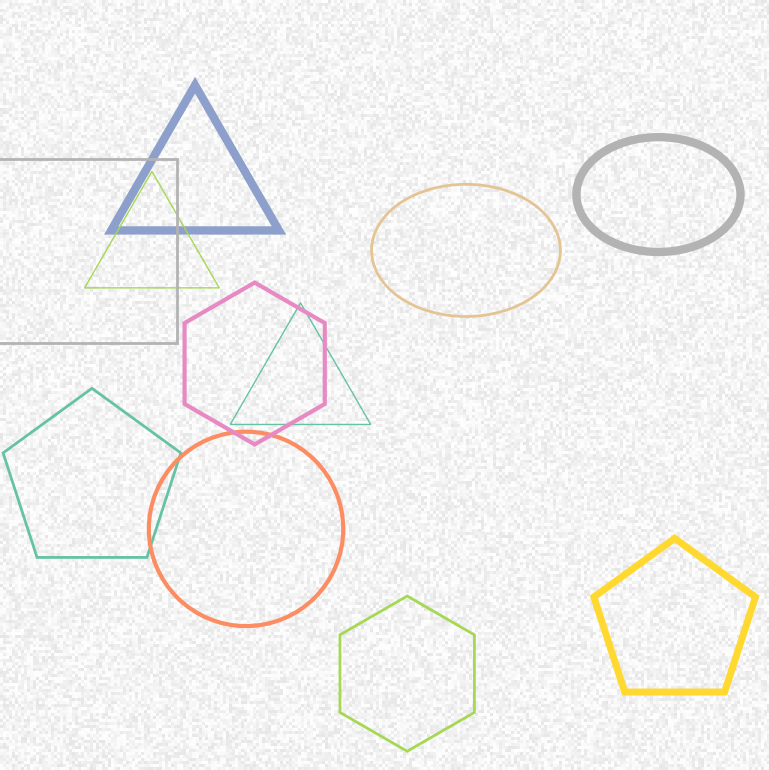[{"shape": "pentagon", "thickness": 1, "radius": 0.61, "center": [0.119, 0.374]}, {"shape": "triangle", "thickness": 0.5, "radius": 0.53, "center": [0.39, 0.501]}, {"shape": "circle", "thickness": 1.5, "radius": 0.63, "center": [0.32, 0.313]}, {"shape": "triangle", "thickness": 3, "radius": 0.63, "center": [0.253, 0.764]}, {"shape": "hexagon", "thickness": 1.5, "radius": 0.53, "center": [0.331, 0.528]}, {"shape": "triangle", "thickness": 0.5, "radius": 0.5, "center": [0.197, 0.677]}, {"shape": "hexagon", "thickness": 1, "radius": 0.5, "center": [0.529, 0.125]}, {"shape": "pentagon", "thickness": 2.5, "radius": 0.55, "center": [0.876, 0.191]}, {"shape": "oval", "thickness": 1, "radius": 0.61, "center": [0.605, 0.675]}, {"shape": "oval", "thickness": 3, "radius": 0.53, "center": [0.855, 0.747]}, {"shape": "square", "thickness": 1, "radius": 0.6, "center": [0.111, 0.674]}]